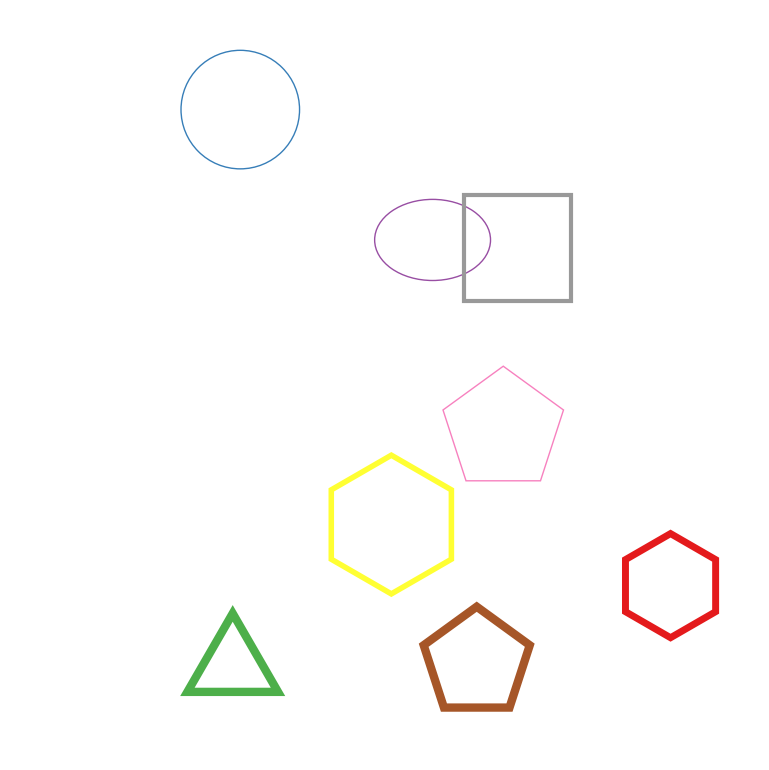[{"shape": "hexagon", "thickness": 2.5, "radius": 0.34, "center": [0.871, 0.239]}, {"shape": "circle", "thickness": 0.5, "radius": 0.38, "center": [0.312, 0.858]}, {"shape": "triangle", "thickness": 3, "radius": 0.34, "center": [0.302, 0.135]}, {"shape": "oval", "thickness": 0.5, "radius": 0.38, "center": [0.562, 0.688]}, {"shape": "hexagon", "thickness": 2, "radius": 0.45, "center": [0.508, 0.319]}, {"shape": "pentagon", "thickness": 3, "radius": 0.36, "center": [0.619, 0.14]}, {"shape": "pentagon", "thickness": 0.5, "radius": 0.41, "center": [0.654, 0.442]}, {"shape": "square", "thickness": 1.5, "radius": 0.35, "center": [0.672, 0.678]}]